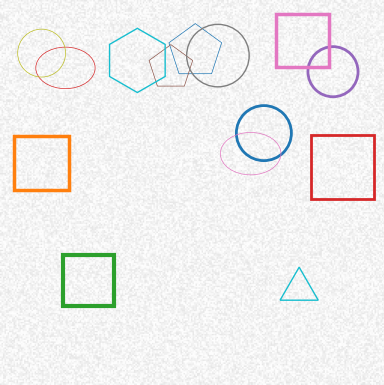[{"shape": "pentagon", "thickness": 0.5, "radius": 0.36, "center": [0.507, 0.867]}, {"shape": "circle", "thickness": 2, "radius": 0.36, "center": [0.685, 0.654]}, {"shape": "square", "thickness": 2.5, "radius": 0.35, "center": [0.108, 0.576]}, {"shape": "square", "thickness": 3, "radius": 0.33, "center": [0.229, 0.271]}, {"shape": "oval", "thickness": 0.5, "radius": 0.39, "center": [0.17, 0.824]}, {"shape": "square", "thickness": 2, "radius": 0.41, "center": [0.889, 0.566]}, {"shape": "circle", "thickness": 2, "radius": 0.33, "center": [0.865, 0.814]}, {"shape": "pentagon", "thickness": 0.5, "radius": 0.3, "center": [0.444, 0.825]}, {"shape": "square", "thickness": 2.5, "radius": 0.35, "center": [0.785, 0.895]}, {"shape": "oval", "thickness": 0.5, "radius": 0.39, "center": [0.651, 0.601]}, {"shape": "circle", "thickness": 1, "radius": 0.41, "center": [0.566, 0.856]}, {"shape": "circle", "thickness": 0.5, "radius": 0.31, "center": [0.108, 0.862]}, {"shape": "triangle", "thickness": 1, "radius": 0.29, "center": [0.777, 0.249]}, {"shape": "hexagon", "thickness": 1, "radius": 0.42, "center": [0.357, 0.843]}]